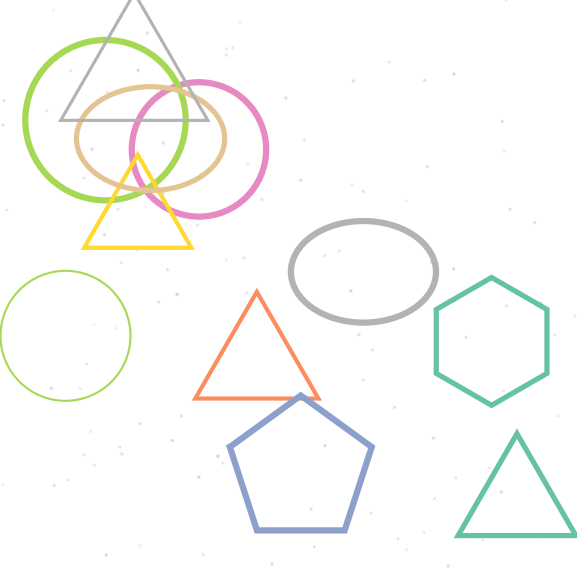[{"shape": "hexagon", "thickness": 2.5, "radius": 0.55, "center": [0.851, 0.408]}, {"shape": "triangle", "thickness": 2.5, "radius": 0.59, "center": [0.895, 0.131]}, {"shape": "triangle", "thickness": 2, "radius": 0.62, "center": [0.445, 0.371]}, {"shape": "pentagon", "thickness": 3, "radius": 0.65, "center": [0.521, 0.185]}, {"shape": "circle", "thickness": 3, "radius": 0.58, "center": [0.345, 0.74]}, {"shape": "circle", "thickness": 3, "radius": 0.69, "center": [0.183, 0.791]}, {"shape": "circle", "thickness": 1, "radius": 0.56, "center": [0.113, 0.418]}, {"shape": "triangle", "thickness": 2, "radius": 0.54, "center": [0.239, 0.624]}, {"shape": "oval", "thickness": 2.5, "radius": 0.64, "center": [0.261, 0.759]}, {"shape": "triangle", "thickness": 1.5, "radius": 0.74, "center": [0.233, 0.864]}, {"shape": "oval", "thickness": 3, "radius": 0.63, "center": [0.629, 0.528]}]